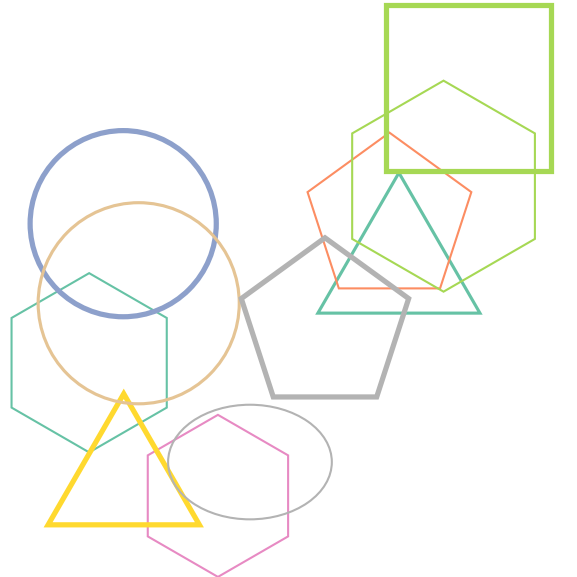[{"shape": "hexagon", "thickness": 1, "radius": 0.78, "center": [0.154, 0.371]}, {"shape": "triangle", "thickness": 1.5, "radius": 0.81, "center": [0.691, 0.538]}, {"shape": "pentagon", "thickness": 1, "radius": 0.75, "center": [0.674, 0.62]}, {"shape": "circle", "thickness": 2.5, "radius": 0.81, "center": [0.213, 0.612]}, {"shape": "hexagon", "thickness": 1, "radius": 0.7, "center": [0.377, 0.14]}, {"shape": "square", "thickness": 2.5, "radius": 0.72, "center": [0.811, 0.847]}, {"shape": "hexagon", "thickness": 1, "radius": 0.91, "center": [0.768, 0.677]}, {"shape": "triangle", "thickness": 2.5, "radius": 0.76, "center": [0.214, 0.166]}, {"shape": "circle", "thickness": 1.5, "radius": 0.87, "center": [0.24, 0.474]}, {"shape": "pentagon", "thickness": 2.5, "radius": 0.76, "center": [0.563, 0.435]}, {"shape": "oval", "thickness": 1, "radius": 0.71, "center": [0.433, 0.199]}]